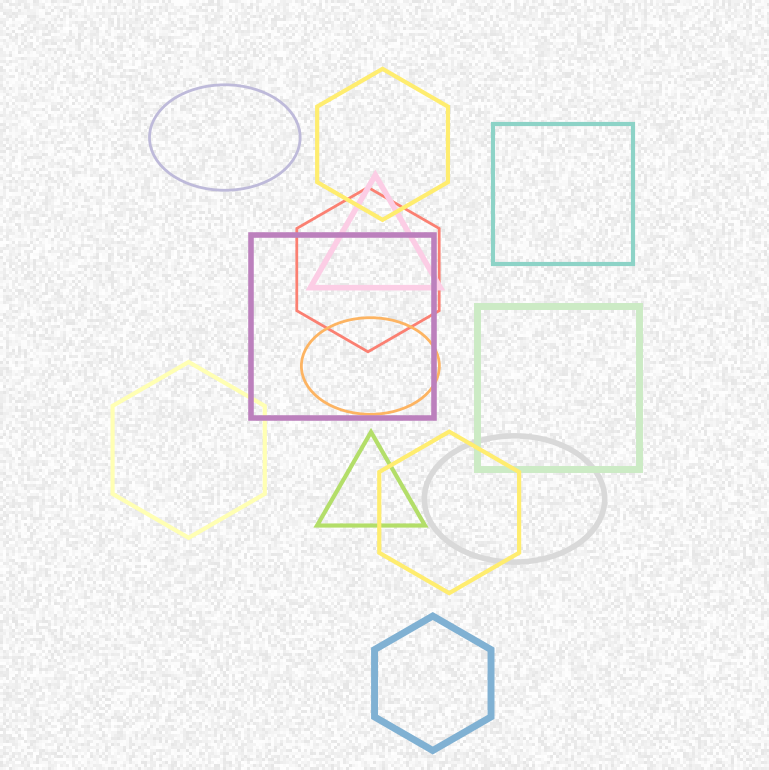[{"shape": "square", "thickness": 1.5, "radius": 0.45, "center": [0.731, 0.748]}, {"shape": "hexagon", "thickness": 1.5, "radius": 0.57, "center": [0.245, 0.416]}, {"shape": "oval", "thickness": 1, "radius": 0.49, "center": [0.292, 0.821]}, {"shape": "hexagon", "thickness": 1, "radius": 0.53, "center": [0.478, 0.65]}, {"shape": "hexagon", "thickness": 2.5, "radius": 0.44, "center": [0.562, 0.113]}, {"shape": "oval", "thickness": 1, "radius": 0.45, "center": [0.481, 0.525]}, {"shape": "triangle", "thickness": 1.5, "radius": 0.4, "center": [0.482, 0.358]}, {"shape": "triangle", "thickness": 2, "radius": 0.49, "center": [0.487, 0.675]}, {"shape": "oval", "thickness": 2, "radius": 0.59, "center": [0.668, 0.352]}, {"shape": "square", "thickness": 2, "radius": 0.59, "center": [0.445, 0.576]}, {"shape": "square", "thickness": 2.5, "radius": 0.53, "center": [0.725, 0.497]}, {"shape": "hexagon", "thickness": 1.5, "radius": 0.49, "center": [0.497, 0.813]}, {"shape": "hexagon", "thickness": 1.5, "radius": 0.52, "center": [0.583, 0.335]}]